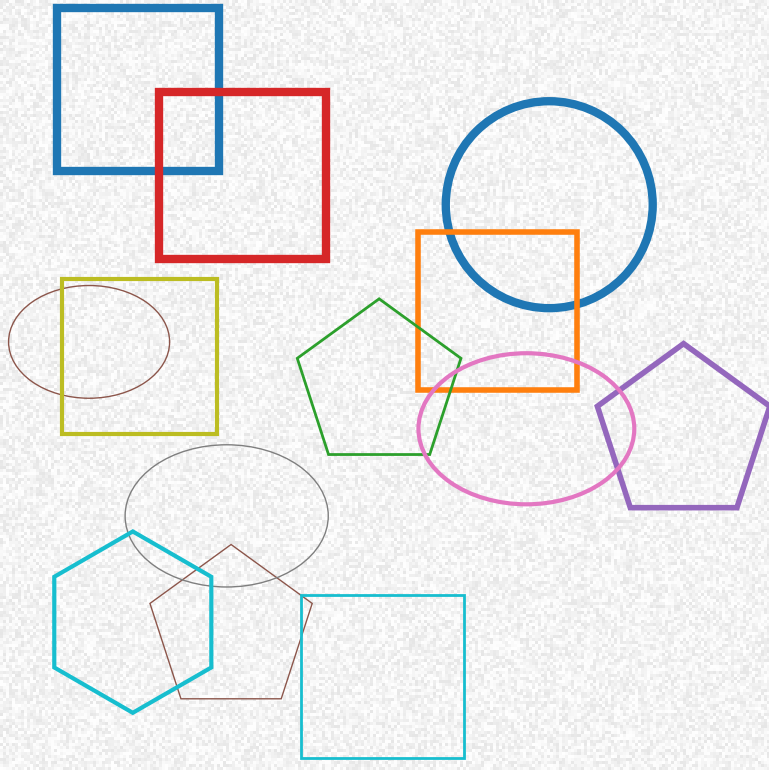[{"shape": "square", "thickness": 3, "radius": 0.53, "center": [0.179, 0.884]}, {"shape": "circle", "thickness": 3, "radius": 0.67, "center": [0.713, 0.734]}, {"shape": "square", "thickness": 2, "radius": 0.52, "center": [0.646, 0.596]}, {"shape": "pentagon", "thickness": 1, "radius": 0.56, "center": [0.492, 0.5]}, {"shape": "square", "thickness": 3, "radius": 0.54, "center": [0.315, 0.772]}, {"shape": "pentagon", "thickness": 2, "radius": 0.59, "center": [0.888, 0.436]}, {"shape": "pentagon", "thickness": 0.5, "radius": 0.55, "center": [0.3, 0.182]}, {"shape": "oval", "thickness": 0.5, "radius": 0.52, "center": [0.116, 0.556]}, {"shape": "oval", "thickness": 1.5, "radius": 0.7, "center": [0.684, 0.443]}, {"shape": "oval", "thickness": 0.5, "radius": 0.66, "center": [0.294, 0.33]}, {"shape": "square", "thickness": 1.5, "radius": 0.5, "center": [0.181, 0.537]}, {"shape": "hexagon", "thickness": 1.5, "radius": 0.59, "center": [0.172, 0.192]}, {"shape": "square", "thickness": 1, "radius": 0.53, "center": [0.496, 0.121]}]